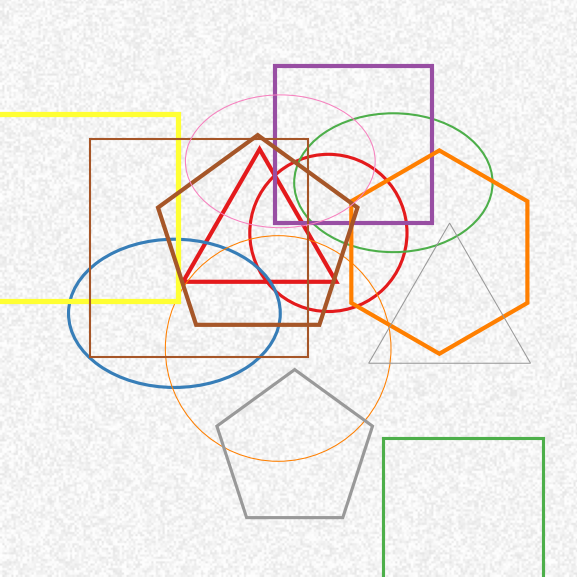[{"shape": "triangle", "thickness": 2, "radius": 0.77, "center": [0.45, 0.588]}, {"shape": "circle", "thickness": 1.5, "radius": 0.68, "center": [0.569, 0.596]}, {"shape": "oval", "thickness": 1.5, "radius": 0.92, "center": [0.302, 0.457]}, {"shape": "oval", "thickness": 1, "radius": 0.86, "center": [0.681, 0.683]}, {"shape": "square", "thickness": 1.5, "radius": 0.69, "center": [0.802, 0.103]}, {"shape": "square", "thickness": 2, "radius": 0.68, "center": [0.611, 0.749]}, {"shape": "circle", "thickness": 0.5, "radius": 0.98, "center": [0.482, 0.396]}, {"shape": "hexagon", "thickness": 2, "radius": 0.88, "center": [0.761, 0.563]}, {"shape": "square", "thickness": 2.5, "radius": 0.81, "center": [0.147, 0.64]}, {"shape": "square", "thickness": 1, "radius": 0.94, "center": [0.345, 0.57]}, {"shape": "pentagon", "thickness": 2, "radius": 0.91, "center": [0.446, 0.584]}, {"shape": "oval", "thickness": 0.5, "radius": 0.82, "center": [0.485, 0.72]}, {"shape": "pentagon", "thickness": 1.5, "radius": 0.71, "center": [0.51, 0.217]}, {"shape": "triangle", "thickness": 0.5, "radius": 0.81, "center": [0.779, 0.451]}]